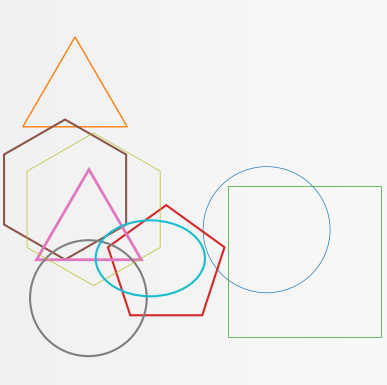[{"shape": "circle", "thickness": 0.5, "radius": 0.82, "center": [0.688, 0.403]}, {"shape": "triangle", "thickness": 1, "radius": 0.78, "center": [0.194, 0.748]}, {"shape": "square", "thickness": 0.5, "radius": 0.99, "center": [0.785, 0.321]}, {"shape": "pentagon", "thickness": 1.5, "radius": 0.79, "center": [0.429, 0.309]}, {"shape": "hexagon", "thickness": 1.5, "radius": 0.91, "center": [0.168, 0.508]}, {"shape": "triangle", "thickness": 2, "radius": 0.78, "center": [0.23, 0.403]}, {"shape": "circle", "thickness": 1.5, "radius": 0.75, "center": [0.228, 0.226]}, {"shape": "hexagon", "thickness": 0.5, "radius": 0.99, "center": [0.242, 0.456]}, {"shape": "oval", "thickness": 1.5, "radius": 0.7, "center": [0.388, 0.329]}]